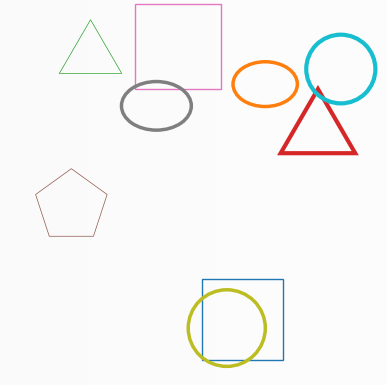[{"shape": "square", "thickness": 1, "radius": 0.53, "center": [0.626, 0.17]}, {"shape": "oval", "thickness": 2.5, "radius": 0.42, "center": [0.684, 0.781]}, {"shape": "triangle", "thickness": 0.5, "radius": 0.47, "center": [0.234, 0.856]}, {"shape": "triangle", "thickness": 3, "radius": 0.56, "center": [0.82, 0.658]}, {"shape": "pentagon", "thickness": 0.5, "radius": 0.49, "center": [0.184, 0.465]}, {"shape": "square", "thickness": 1, "radius": 0.55, "center": [0.459, 0.879]}, {"shape": "oval", "thickness": 2.5, "radius": 0.45, "center": [0.404, 0.725]}, {"shape": "circle", "thickness": 2.5, "radius": 0.5, "center": [0.585, 0.148]}, {"shape": "circle", "thickness": 3, "radius": 0.45, "center": [0.88, 0.821]}]